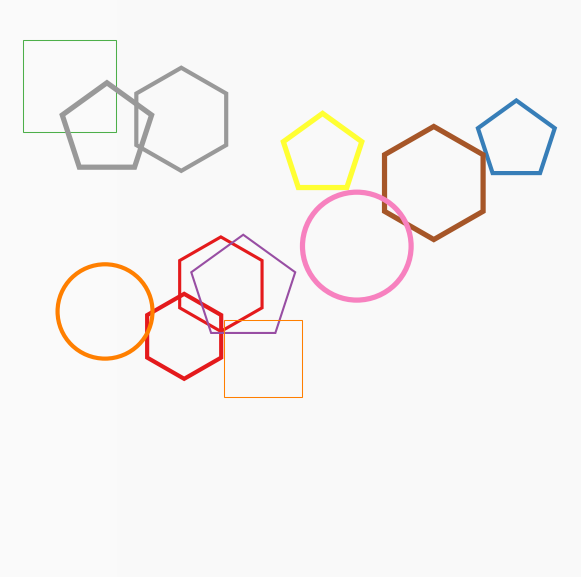[{"shape": "hexagon", "thickness": 2, "radius": 0.37, "center": [0.317, 0.417]}, {"shape": "hexagon", "thickness": 1.5, "radius": 0.41, "center": [0.38, 0.507]}, {"shape": "pentagon", "thickness": 2, "radius": 0.35, "center": [0.888, 0.756]}, {"shape": "square", "thickness": 0.5, "radius": 0.4, "center": [0.12, 0.85]}, {"shape": "pentagon", "thickness": 1, "radius": 0.47, "center": [0.418, 0.499]}, {"shape": "square", "thickness": 0.5, "radius": 0.34, "center": [0.452, 0.378]}, {"shape": "circle", "thickness": 2, "radius": 0.41, "center": [0.181, 0.46]}, {"shape": "pentagon", "thickness": 2.5, "radius": 0.35, "center": [0.555, 0.732]}, {"shape": "hexagon", "thickness": 2.5, "radius": 0.49, "center": [0.746, 0.682]}, {"shape": "circle", "thickness": 2.5, "radius": 0.47, "center": [0.614, 0.573]}, {"shape": "hexagon", "thickness": 2, "radius": 0.45, "center": [0.312, 0.793]}, {"shape": "pentagon", "thickness": 2.5, "radius": 0.4, "center": [0.184, 0.775]}]